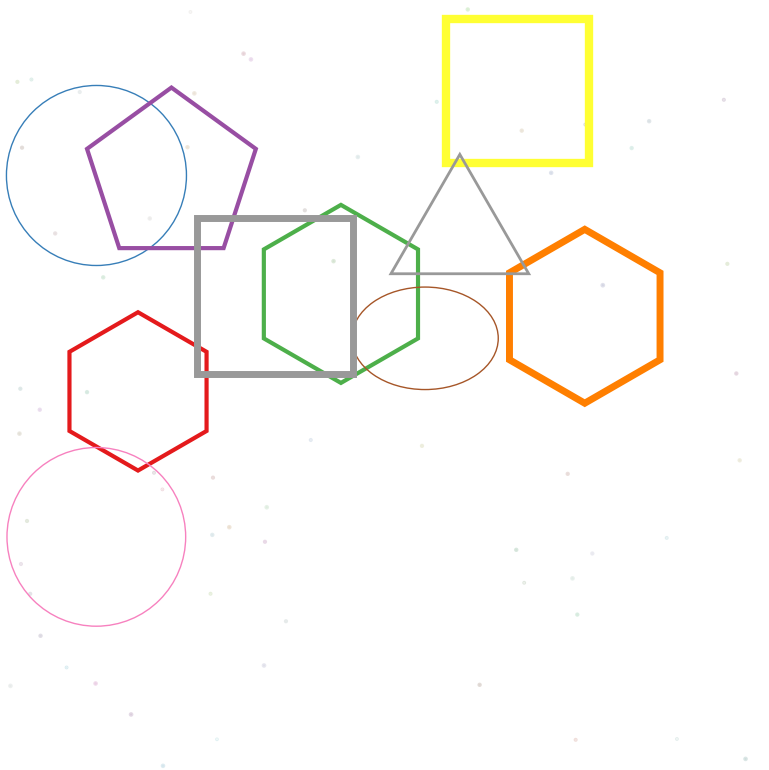[{"shape": "hexagon", "thickness": 1.5, "radius": 0.51, "center": [0.179, 0.492]}, {"shape": "circle", "thickness": 0.5, "radius": 0.58, "center": [0.125, 0.772]}, {"shape": "hexagon", "thickness": 1.5, "radius": 0.58, "center": [0.443, 0.618]}, {"shape": "pentagon", "thickness": 1.5, "radius": 0.58, "center": [0.223, 0.771]}, {"shape": "hexagon", "thickness": 2.5, "radius": 0.56, "center": [0.759, 0.589]}, {"shape": "square", "thickness": 3, "radius": 0.47, "center": [0.672, 0.882]}, {"shape": "oval", "thickness": 0.5, "radius": 0.48, "center": [0.552, 0.561]}, {"shape": "circle", "thickness": 0.5, "radius": 0.58, "center": [0.125, 0.303]}, {"shape": "triangle", "thickness": 1, "radius": 0.52, "center": [0.597, 0.696]}, {"shape": "square", "thickness": 2.5, "radius": 0.51, "center": [0.357, 0.616]}]